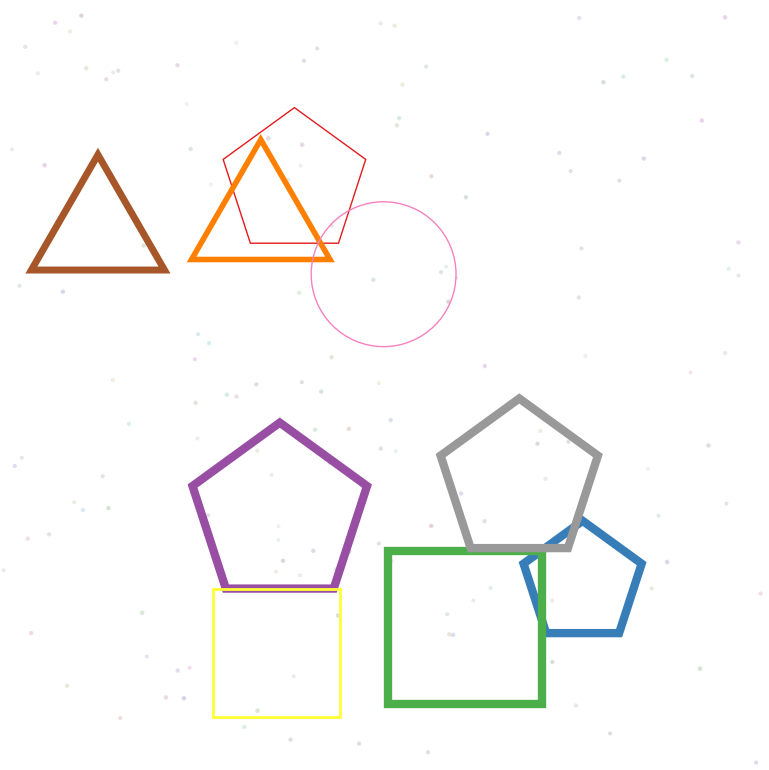[{"shape": "pentagon", "thickness": 0.5, "radius": 0.49, "center": [0.382, 0.763]}, {"shape": "pentagon", "thickness": 3, "radius": 0.4, "center": [0.757, 0.243]}, {"shape": "square", "thickness": 3, "radius": 0.5, "center": [0.603, 0.185]}, {"shape": "pentagon", "thickness": 3, "radius": 0.6, "center": [0.363, 0.332]}, {"shape": "triangle", "thickness": 2, "radius": 0.52, "center": [0.339, 0.715]}, {"shape": "square", "thickness": 1, "radius": 0.41, "center": [0.359, 0.152]}, {"shape": "triangle", "thickness": 2.5, "radius": 0.5, "center": [0.127, 0.699]}, {"shape": "circle", "thickness": 0.5, "radius": 0.47, "center": [0.498, 0.644]}, {"shape": "pentagon", "thickness": 3, "radius": 0.54, "center": [0.674, 0.375]}]